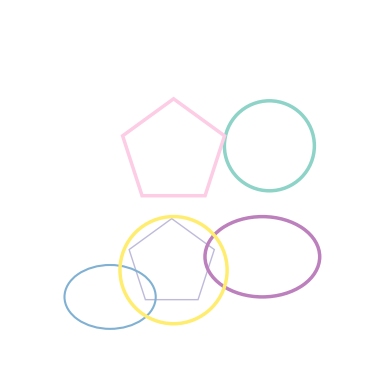[{"shape": "circle", "thickness": 2.5, "radius": 0.58, "center": [0.7, 0.621]}, {"shape": "pentagon", "thickness": 1, "radius": 0.58, "center": [0.446, 0.316]}, {"shape": "oval", "thickness": 1.5, "radius": 0.59, "center": [0.286, 0.229]}, {"shape": "pentagon", "thickness": 2.5, "radius": 0.7, "center": [0.451, 0.604]}, {"shape": "oval", "thickness": 2.5, "radius": 0.74, "center": [0.681, 0.333]}, {"shape": "circle", "thickness": 2.5, "radius": 0.7, "center": [0.451, 0.298]}]